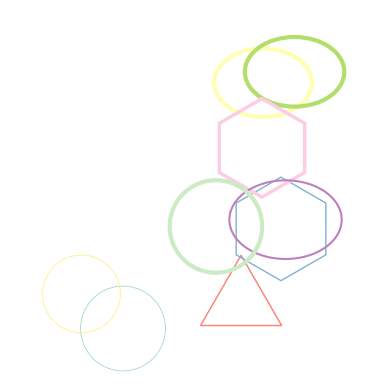[{"shape": "circle", "thickness": 0.5, "radius": 0.55, "center": [0.319, 0.147]}, {"shape": "oval", "thickness": 3, "radius": 0.63, "center": [0.683, 0.785]}, {"shape": "triangle", "thickness": 1, "radius": 0.61, "center": [0.626, 0.215]}, {"shape": "hexagon", "thickness": 1, "radius": 0.67, "center": [0.73, 0.405]}, {"shape": "oval", "thickness": 3, "radius": 0.65, "center": [0.765, 0.813]}, {"shape": "hexagon", "thickness": 2.5, "radius": 0.64, "center": [0.68, 0.616]}, {"shape": "oval", "thickness": 1.5, "radius": 0.73, "center": [0.742, 0.429]}, {"shape": "circle", "thickness": 3, "radius": 0.6, "center": [0.561, 0.412]}, {"shape": "circle", "thickness": 0.5, "radius": 0.5, "center": [0.212, 0.237]}]